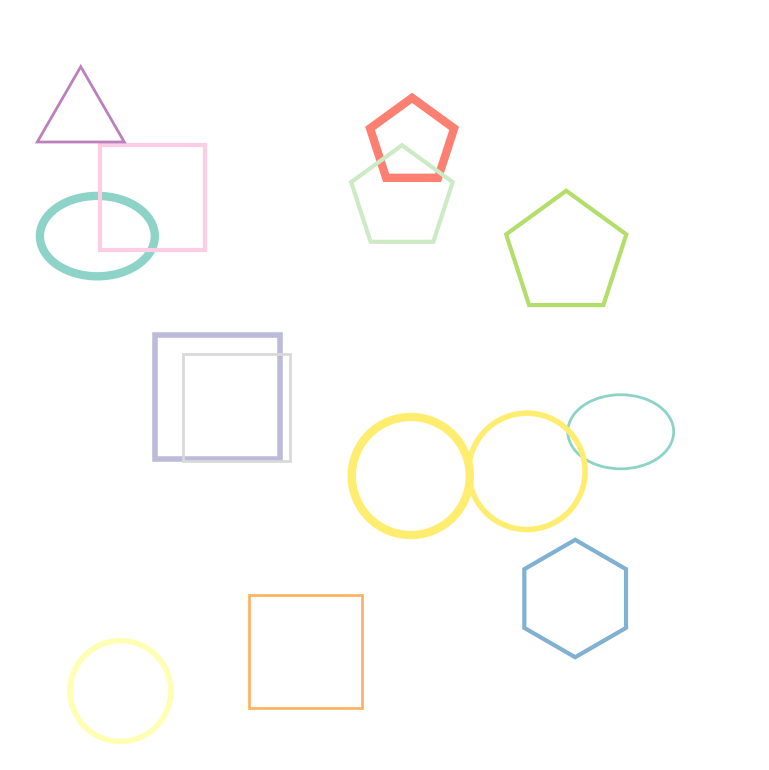[{"shape": "oval", "thickness": 3, "radius": 0.37, "center": [0.126, 0.693]}, {"shape": "oval", "thickness": 1, "radius": 0.34, "center": [0.806, 0.439]}, {"shape": "circle", "thickness": 2, "radius": 0.33, "center": [0.156, 0.102]}, {"shape": "square", "thickness": 2, "radius": 0.4, "center": [0.282, 0.485]}, {"shape": "pentagon", "thickness": 3, "radius": 0.29, "center": [0.535, 0.816]}, {"shape": "hexagon", "thickness": 1.5, "radius": 0.38, "center": [0.747, 0.223]}, {"shape": "square", "thickness": 1, "radius": 0.37, "center": [0.396, 0.154]}, {"shape": "pentagon", "thickness": 1.5, "radius": 0.41, "center": [0.735, 0.67]}, {"shape": "square", "thickness": 1.5, "radius": 0.34, "center": [0.198, 0.744]}, {"shape": "square", "thickness": 1, "radius": 0.35, "center": [0.308, 0.471]}, {"shape": "triangle", "thickness": 1, "radius": 0.33, "center": [0.105, 0.848]}, {"shape": "pentagon", "thickness": 1.5, "radius": 0.35, "center": [0.522, 0.742]}, {"shape": "circle", "thickness": 3, "radius": 0.38, "center": [0.533, 0.382]}, {"shape": "circle", "thickness": 2, "radius": 0.38, "center": [0.684, 0.388]}]